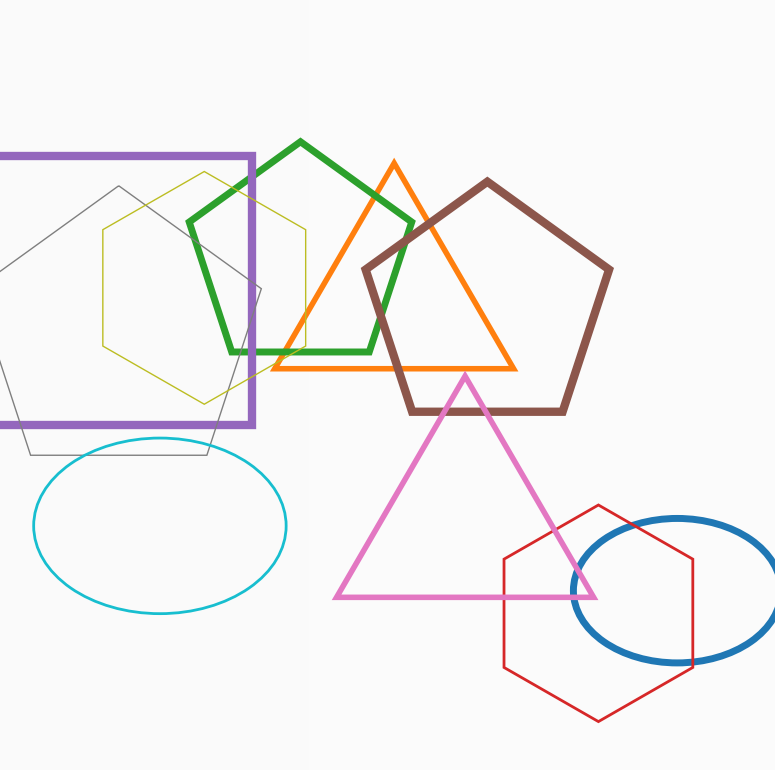[{"shape": "oval", "thickness": 2.5, "radius": 0.67, "center": [0.874, 0.233]}, {"shape": "triangle", "thickness": 2, "radius": 0.89, "center": [0.509, 0.61]}, {"shape": "pentagon", "thickness": 2.5, "radius": 0.75, "center": [0.388, 0.665]}, {"shape": "hexagon", "thickness": 1, "radius": 0.7, "center": [0.772, 0.204]}, {"shape": "square", "thickness": 3, "radius": 0.87, "center": [0.151, 0.623]}, {"shape": "pentagon", "thickness": 3, "radius": 0.83, "center": [0.629, 0.599]}, {"shape": "triangle", "thickness": 2, "radius": 0.96, "center": [0.6, 0.32]}, {"shape": "pentagon", "thickness": 0.5, "radius": 0.97, "center": [0.153, 0.565]}, {"shape": "hexagon", "thickness": 0.5, "radius": 0.76, "center": [0.264, 0.626]}, {"shape": "oval", "thickness": 1, "radius": 0.81, "center": [0.206, 0.317]}]